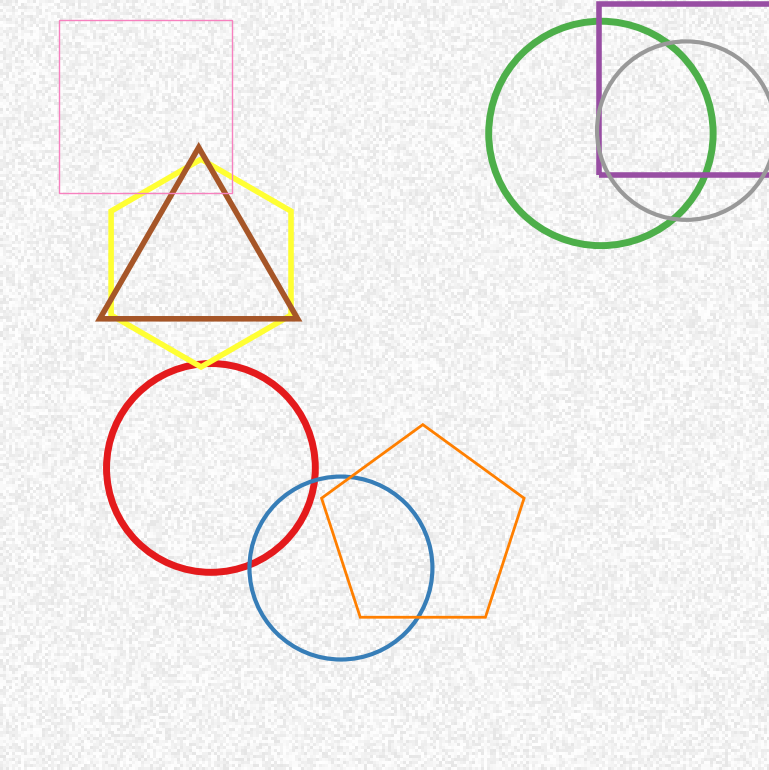[{"shape": "circle", "thickness": 2.5, "radius": 0.68, "center": [0.274, 0.392]}, {"shape": "circle", "thickness": 1.5, "radius": 0.59, "center": [0.443, 0.262]}, {"shape": "circle", "thickness": 2.5, "radius": 0.73, "center": [0.78, 0.827]}, {"shape": "square", "thickness": 2, "radius": 0.56, "center": [0.89, 0.884]}, {"shape": "pentagon", "thickness": 1, "radius": 0.69, "center": [0.549, 0.31]}, {"shape": "hexagon", "thickness": 2, "radius": 0.67, "center": [0.261, 0.658]}, {"shape": "triangle", "thickness": 2, "radius": 0.74, "center": [0.258, 0.66]}, {"shape": "square", "thickness": 0.5, "radius": 0.56, "center": [0.189, 0.861]}, {"shape": "circle", "thickness": 1.5, "radius": 0.58, "center": [0.891, 0.83]}]